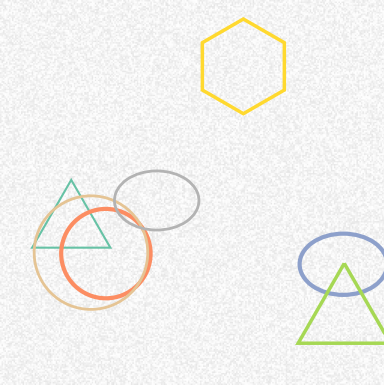[{"shape": "triangle", "thickness": 1.5, "radius": 0.59, "center": [0.185, 0.415]}, {"shape": "circle", "thickness": 3, "radius": 0.58, "center": [0.275, 0.341]}, {"shape": "oval", "thickness": 3, "radius": 0.57, "center": [0.892, 0.314]}, {"shape": "triangle", "thickness": 2.5, "radius": 0.69, "center": [0.894, 0.178]}, {"shape": "hexagon", "thickness": 2.5, "radius": 0.61, "center": [0.632, 0.828]}, {"shape": "circle", "thickness": 2, "radius": 0.74, "center": [0.236, 0.344]}, {"shape": "oval", "thickness": 2, "radius": 0.55, "center": [0.407, 0.479]}]